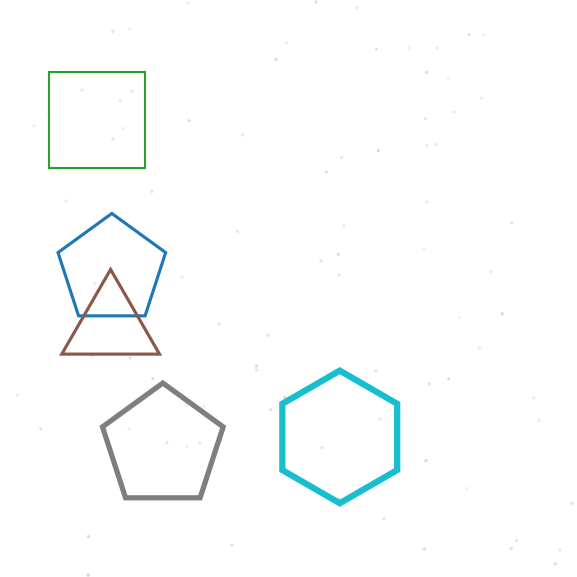[{"shape": "pentagon", "thickness": 1.5, "radius": 0.49, "center": [0.194, 0.531]}, {"shape": "square", "thickness": 1, "radius": 0.42, "center": [0.167, 0.792]}, {"shape": "triangle", "thickness": 1.5, "radius": 0.49, "center": [0.192, 0.435]}, {"shape": "pentagon", "thickness": 2.5, "radius": 0.55, "center": [0.282, 0.226]}, {"shape": "hexagon", "thickness": 3, "radius": 0.57, "center": [0.588, 0.243]}]